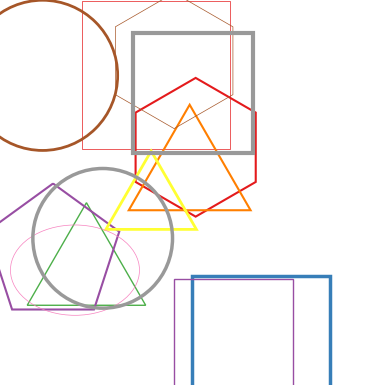[{"shape": "square", "thickness": 0.5, "radius": 0.96, "center": [0.406, 0.805]}, {"shape": "hexagon", "thickness": 1.5, "radius": 0.9, "center": [0.508, 0.617]}, {"shape": "square", "thickness": 2.5, "radius": 0.89, "center": [0.679, 0.106]}, {"shape": "triangle", "thickness": 1, "radius": 0.89, "center": [0.225, 0.296]}, {"shape": "square", "thickness": 1, "radius": 0.77, "center": [0.607, 0.122]}, {"shape": "pentagon", "thickness": 1.5, "radius": 0.9, "center": [0.138, 0.342]}, {"shape": "triangle", "thickness": 1.5, "radius": 0.91, "center": [0.493, 0.545]}, {"shape": "triangle", "thickness": 2, "radius": 0.68, "center": [0.393, 0.472]}, {"shape": "circle", "thickness": 2, "radius": 0.98, "center": [0.111, 0.804]}, {"shape": "hexagon", "thickness": 0.5, "radius": 0.88, "center": [0.452, 0.842]}, {"shape": "oval", "thickness": 0.5, "radius": 0.84, "center": [0.195, 0.298]}, {"shape": "circle", "thickness": 2.5, "radius": 0.91, "center": [0.267, 0.381]}, {"shape": "square", "thickness": 3, "radius": 0.78, "center": [0.502, 0.758]}]